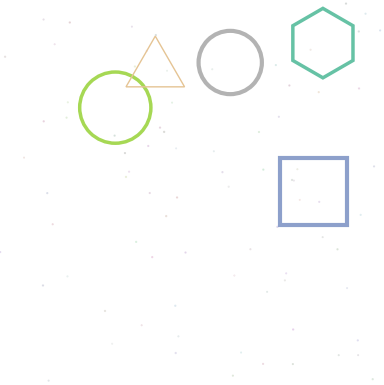[{"shape": "hexagon", "thickness": 2.5, "radius": 0.45, "center": [0.839, 0.888]}, {"shape": "square", "thickness": 3, "radius": 0.44, "center": [0.814, 0.503]}, {"shape": "circle", "thickness": 2.5, "radius": 0.46, "center": [0.299, 0.72]}, {"shape": "triangle", "thickness": 1, "radius": 0.44, "center": [0.403, 0.818]}, {"shape": "circle", "thickness": 3, "radius": 0.41, "center": [0.598, 0.838]}]